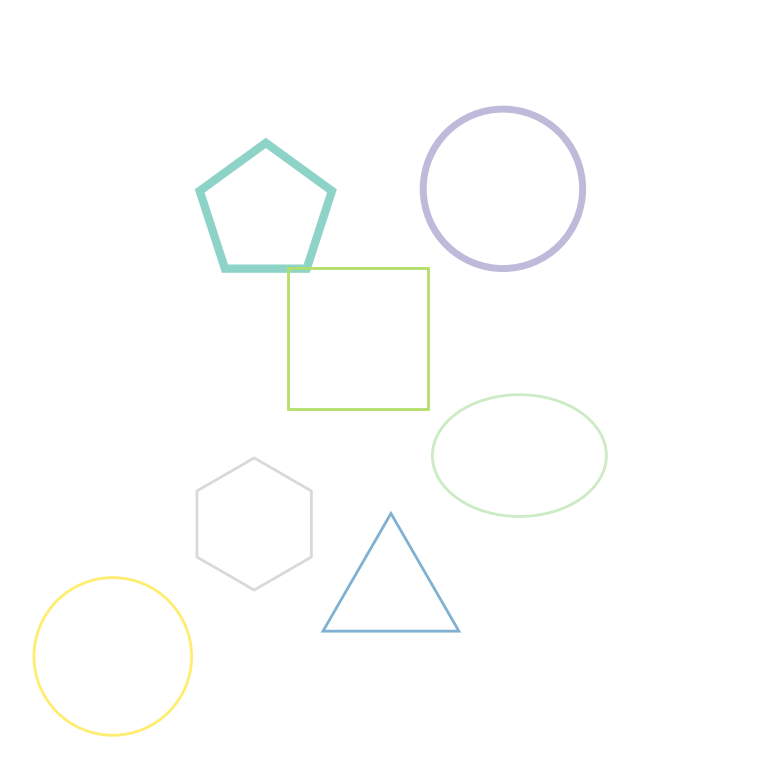[{"shape": "pentagon", "thickness": 3, "radius": 0.45, "center": [0.345, 0.724]}, {"shape": "circle", "thickness": 2.5, "radius": 0.52, "center": [0.653, 0.755]}, {"shape": "triangle", "thickness": 1, "radius": 0.51, "center": [0.508, 0.231]}, {"shape": "square", "thickness": 1, "radius": 0.46, "center": [0.465, 0.56]}, {"shape": "hexagon", "thickness": 1, "radius": 0.43, "center": [0.33, 0.319]}, {"shape": "oval", "thickness": 1, "radius": 0.57, "center": [0.675, 0.408]}, {"shape": "circle", "thickness": 1, "radius": 0.51, "center": [0.146, 0.147]}]